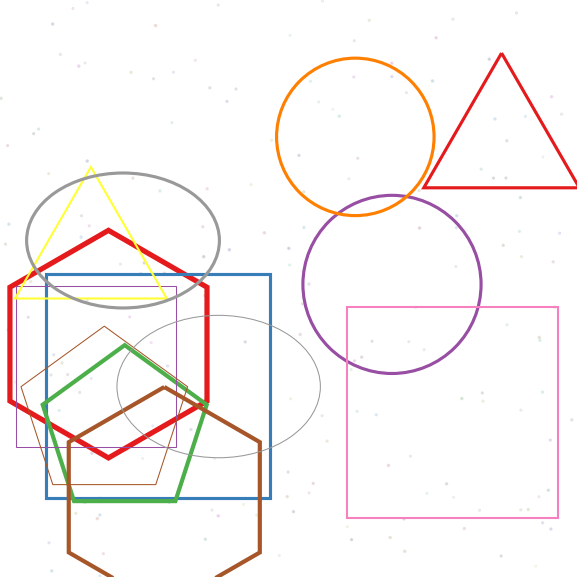[{"shape": "triangle", "thickness": 1.5, "radius": 0.78, "center": [0.869, 0.752]}, {"shape": "hexagon", "thickness": 2.5, "radius": 0.99, "center": [0.188, 0.403]}, {"shape": "square", "thickness": 1.5, "radius": 0.97, "center": [0.274, 0.331]}, {"shape": "pentagon", "thickness": 2, "radius": 0.75, "center": [0.216, 0.252]}, {"shape": "circle", "thickness": 1.5, "radius": 0.77, "center": [0.679, 0.507]}, {"shape": "square", "thickness": 0.5, "radius": 0.7, "center": [0.166, 0.365]}, {"shape": "circle", "thickness": 1.5, "radius": 0.68, "center": [0.615, 0.762]}, {"shape": "triangle", "thickness": 1, "radius": 0.76, "center": [0.157, 0.558]}, {"shape": "hexagon", "thickness": 2, "radius": 0.96, "center": [0.284, 0.138]}, {"shape": "pentagon", "thickness": 0.5, "radius": 0.76, "center": [0.181, 0.283]}, {"shape": "square", "thickness": 1, "radius": 0.91, "center": [0.783, 0.285]}, {"shape": "oval", "thickness": 0.5, "radius": 0.88, "center": [0.379, 0.33]}, {"shape": "oval", "thickness": 1.5, "radius": 0.83, "center": [0.213, 0.583]}]